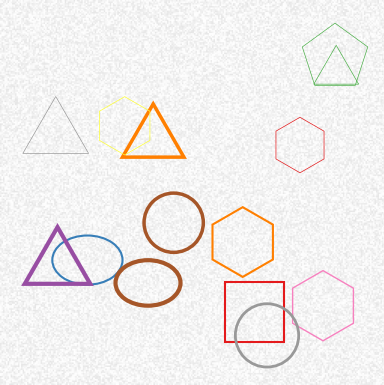[{"shape": "square", "thickness": 1.5, "radius": 0.38, "center": [0.66, 0.19]}, {"shape": "hexagon", "thickness": 0.5, "radius": 0.36, "center": [0.779, 0.623]}, {"shape": "oval", "thickness": 1.5, "radius": 0.46, "center": [0.227, 0.324]}, {"shape": "pentagon", "thickness": 0.5, "radius": 0.45, "center": [0.87, 0.85]}, {"shape": "triangle", "thickness": 0.5, "radius": 0.34, "center": [0.873, 0.815]}, {"shape": "triangle", "thickness": 3, "radius": 0.49, "center": [0.149, 0.312]}, {"shape": "hexagon", "thickness": 1.5, "radius": 0.45, "center": [0.63, 0.371]}, {"shape": "triangle", "thickness": 2.5, "radius": 0.46, "center": [0.398, 0.638]}, {"shape": "hexagon", "thickness": 0.5, "radius": 0.38, "center": [0.324, 0.673]}, {"shape": "oval", "thickness": 3, "radius": 0.42, "center": [0.384, 0.265]}, {"shape": "circle", "thickness": 2.5, "radius": 0.38, "center": [0.451, 0.421]}, {"shape": "hexagon", "thickness": 1, "radius": 0.46, "center": [0.839, 0.206]}, {"shape": "triangle", "thickness": 0.5, "radius": 0.49, "center": [0.145, 0.651]}, {"shape": "circle", "thickness": 2, "radius": 0.41, "center": [0.694, 0.129]}]